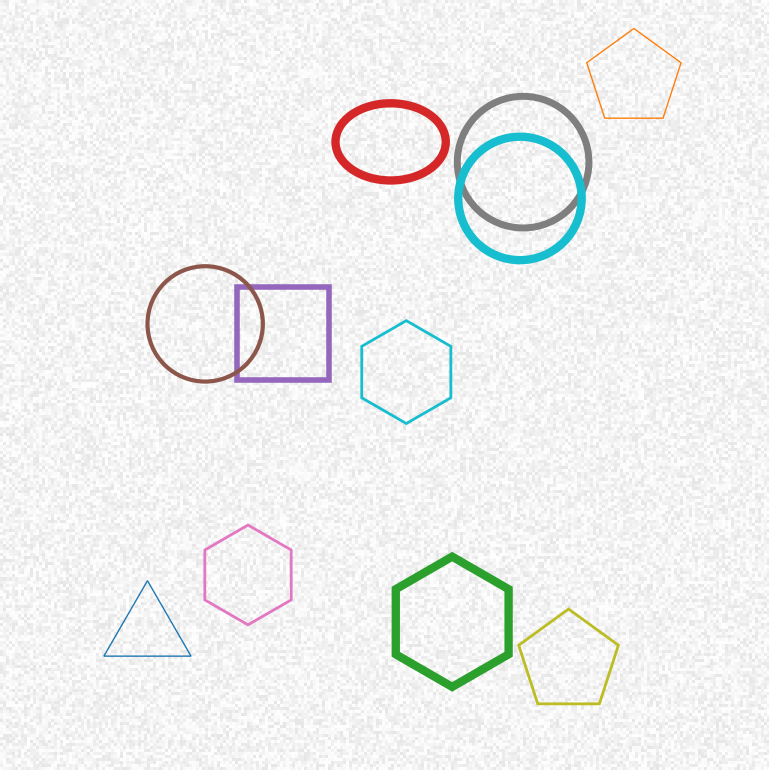[{"shape": "triangle", "thickness": 0.5, "radius": 0.33, "center": [0.192, 0.181]}, {"shape": "pentagon", "thickness": 0.5, "radius": 0.32, "center": [0.823, 0.899]}, {"shape": "hexagon", "thickness": 3, "radius": 0.42, "center": [0.587, 0.193]}, {"shape": "oval", "thickness": 3, "radius": 0.36, "center": [0.507, 0.816]}, {"shape": "square", "thickness": 2, "radius": 0.3, "center": [0.368, 0.567]}, {"shape": "circle", "thickness": 1.5, "radius": 0.37, "center": [0.266, 0.579]}, {"shape": "hexagon", "thickness": 1, "radius": 0.32, "center": [0.322, 0.253]}, {"shape": "circle", "thickness": 2.5, "radius": 0.43, "center": [0.679, 0.789]}, {"shape": "pentagon", "thickness": 1, "radius": 0.34, "center": [0.738, 0.141]}, {"shape": "circle", "thickness": 3, "radius": 0.4, "center": [0.675, 0.742]}, {"shape": "hexagon", "thickness": 1, "radius": 0.33, "center": [0.528, 0.517]}]